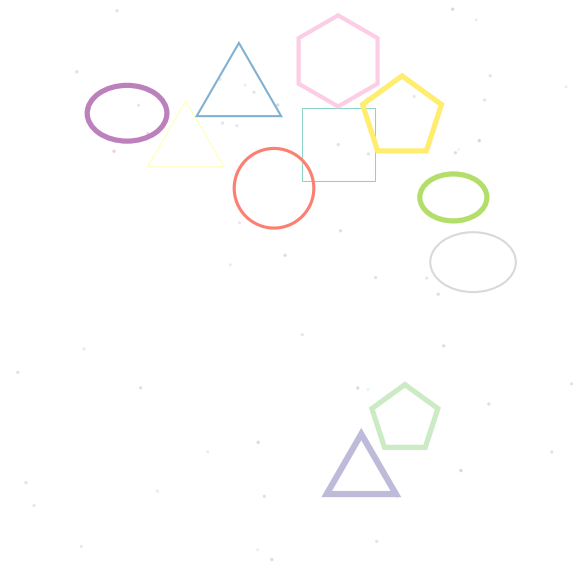[{"shape": "square", "thickness": 0.5, "radius": 0.32, "center": [0.586, 0.749]}, {"shape": "triangle", "thickness": 0.5, "radius": 0.38, "center": [0.322, 0.748]}, {"shape": "triangle", "thickness": 3, "radius": 0.35, "center": [0.626, 0.178]}, {"shape": "circle", "thickness": 1.5, "radius": 0.34, "center": [0.474, 0.673]}, {"shape": "triangle", "thickness": 1, "radius": 0.42, "center": [0.414, 0.84]}, {"shape": "oval", "thickness": 2.5, "radius": 0.29, "center": [0.785, 0.657]}, {"shape": "hexagon", "thickness": 2, "radius": 0.39, "center": [0.585, 0.894]}, {"shape": "oval", "thickness": 1, "radius": 0.37, "center": [0.819, 0.545]}, {"shape": "oval", "thickness": 2.5, "radius": 0.34, "center": [0.22, 0.803]}, {"shape": "pentagon", "thickness": 2.5, "radius": 0.3, "center": [0.701, 0.273]}, {"shape": "pentagon", "thickness": 2.5, "radius": 0.36, "center": [0.696, 0.796]}]